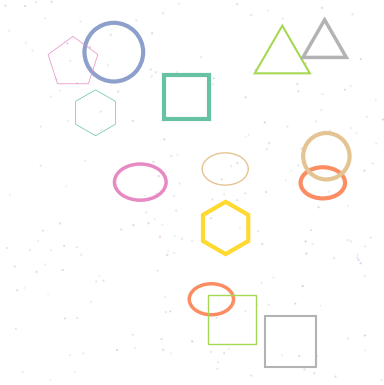[{"shape": "hexagon", "thickness": 0.5, "radius": 0.3, "center": [0.248, 0.707]}, {"shape": "square", "thickness": 3, "radius": 0.29, "center": [0.485, 0.749]}, {"shape": "oval", "thickness": 2.5, "radius": 0.29, "center": [0.549, 0.223]}, {"shape": "oval", "thickness": 3, "radius": 0.29, "center": [0.839, 0.525]}, {"shape": "circle", "thickness": 3, "radius": 0.38, "center": [0.296, 0.865]}, {"shape": "oval", "thickness": 2.5, "radius": 0.34, "center": [0.364, 0.527]}, {"shape": "pentagon", "thickness": 0.5, "radius": 0.34, "center": [0.19, 0.837]}, {"shape": "triangle", "thickness": 1.5, "radius": 0.41, "center": [0.733, 0.851]}, {"shape": "square", "thickness": 1, "radius": 0.31, "center": [0.603, 0.17]}, {"shape": "hexagon", "thickness": 3, "radius": 0.34, "center": [0.586, 0.408]}, {"shape": "circle", "thickness": 3, "radius": 0.3, "center": [0.848, 0.594]}, {"shape": "oval", "thickness": 1, "radius": 0.3, "center": [0.585, 0.561]}, {"shape": "triangle", "thickness": 2.5, "radius": 0.33, "center": [0.843, 0.883]}, {"shape": "square", "thickness": 1.5, "radius": 0.33, "center": [0.755, 0.112]}]